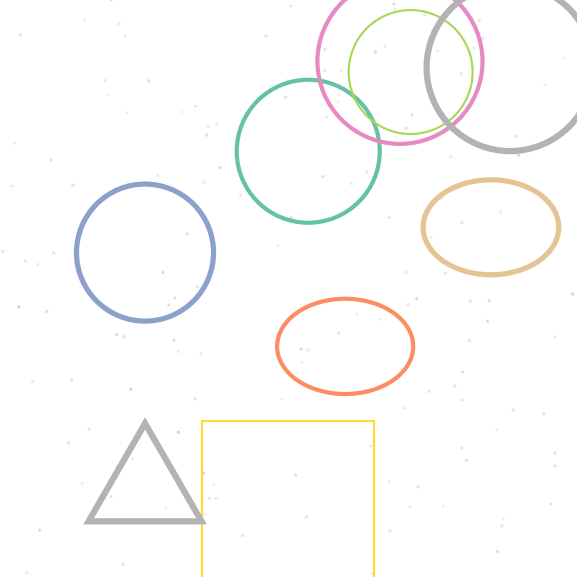[{"shape": "circle", "thickness": 2, "radius": 0.62, "center": [0.534, 0.737]}, {"shape": "oval", "thickness": 2, "radius": 0.59, "center": [0.598, 0.399]}, {"shape": "circle", "thickness": 2.5, "radius": 0.59, "center": [0.251, 0.562]}, {"shape": "circle", "thickness": 2, "radius": 0.71, "center": [0.693, 0.893]}, {"shape": "circle", "thickness": 1, "radius": 0.54, "center": [0.711, 0.874]}, {"shape": "square", "thickness": 1, "radius": 0.74, "center": [0.498, 0.122]}, {"shape": "oval", "thickness": 2.5, "radius": 0.59, "center": [0.85, 0.606]}, {"shape": "circle", "thickness": 3, "radius": 0.72, "center": [0.883, 0.882]}, {"shape": "triangle", "thickness": 3, "radius": 0.56, "center": [0.251, 0.153]}]